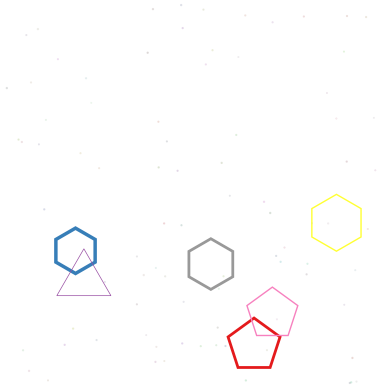[{"shape": "pentagon", "thickness": 2, "radius": 0.35, "center": [0.66, 0.103]}, {"shape": "hexagon", "thickness": 2.5, "radius": 0.29, "center": [0.196, 0.349]}, {"shape": "triangle", "thickness": 0.5, "radius": 0.41, "center": [0.218, 0.273]}, {"shape": "hexagon", "thickness": 1, "radius": 0.37, "center": [0.874, 0.421]}, {"shape": "pentagon", "thickness": 1, "radius": 0.35, "center": [0.707, 0.185]}, {"shape": "hexagon", "thickness": 2, "radius": 0.33, "center": [0.548, 0.314]}]